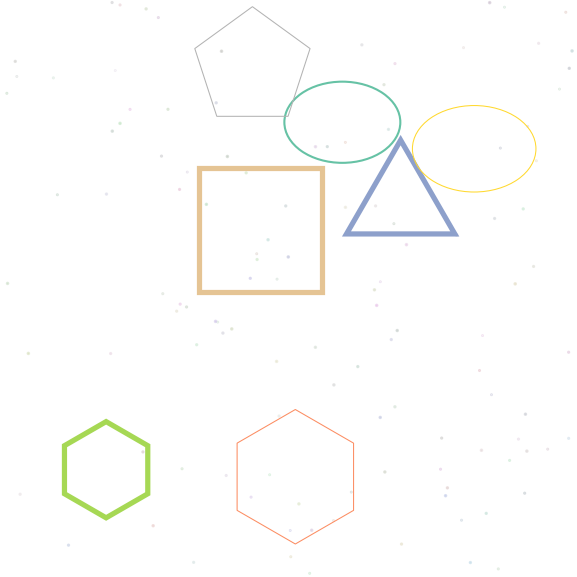[{"shape": "oval", "thickness": 1, "radius": 0.5, "center": [0.593, 0.787]}, {"shape": "hexagon", "thickness": 0.5, "radius": 0.58, "center": [0.511, 0.174]}, {"shape": "triangle", "thickness": 2.5, "radius": 0.54, "center": [0.694, 0.648]}, {"shape": "hexagon", "thickness": 2.5, "radius": 0.42, "center": [0.184, 0.186]}, {"shape": "oval", "thickness": 0.5, "radius": 0.53, "center": [0.821, 0.742]}, {"shape": "square", "thickness": 2.5, "radius": 0.54, "center": [0.451, 0.601]}, {"shape": "pentagon", "thickness": 0.5, "radius": 0.52, "center": [0.437, 0.883]}]